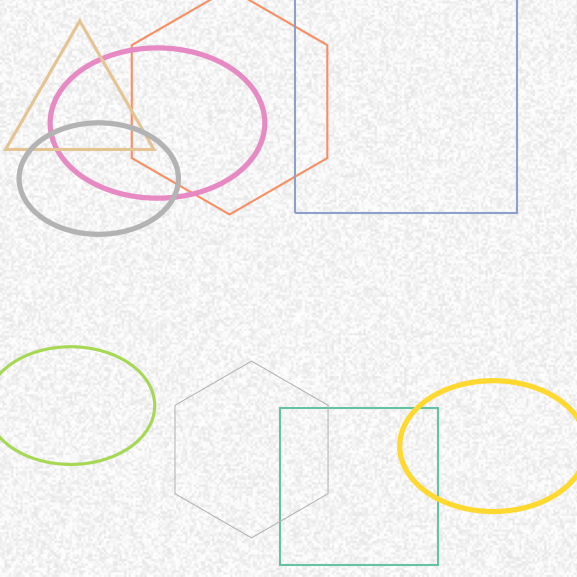[{"shape": "square", "thickness": 1, "radius": 0.68, "center": [0.622, 0.157]}, {"shape": "hexagon", "thickness": 1, "radius": 0.98, "center": [0.397, 0.823]}, {"shape": "square", "thickness": 1, "radius": 0.96, "center": [0.703, 0.822]}, {"shape": "oval", "thickness": 2.5, "radius": 0.93, "center": [0.273, 0.786]}, {"shape": "oval", "thickness": 1.5, "radius": 0.73, "center": [0.122, 0.297]}, {"shape": "oval", "thickness": 2.5, "radius": 0.81, "center": [0.854, 0.227]}, {"shape": "triangle", "thickness": 1.5, "radius": 0.74, "center": [0.138, 0.814]}, {"shape": "oval", "thickness": 2.5, "radius": 0.69, "center": [0.171, 0.69]}, {"shape": "hexagon", "thickness": 0.5, "radius": 0.77, "center": [0.436, 0.221]}]